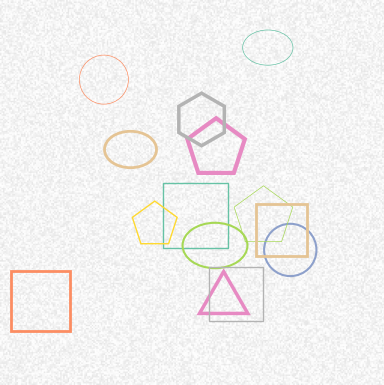[{"shape": "square", "thickness": 1, "radius": 0.42, "center": [0.507, 0.441]}, {"shape": "oval", "thickness": 0.5, "radius": 0.33, "center": [0.696, 0.876]}, {"shape": "square", "thickness": 2, "radius": 0.39, "center": [0.105, 0.218]}, {"shape": "circle", "thickness": 0.5, "radius": 0.32, "center": [0.27, 0.793]}, {"shape": "circle", "thickness": 1.5, "radius": 0.34, "center": [0.754, 0.351]}, {"shape": "triangle", "thickness": 2.5, "radius": 0.36, "center": [0.581, 0.222]}, {"shape": "pentagon", "thickness": 3, "radius": 0.39, "center": [0.561, 0.614]}, {"shape": "oval", "thickness": 1.5, "radius": 0.42, "center": [0.558, 0.362]}, {"shape": "pentagon", "thickness": 0.5, "radius": 0.4, "center": [0.684, 0.437]}, {"shape": "pentagon", "thickness": 1, "radius": 0.31, "center": [0.402, 0.416]}, {"shape": "oval", "thickness": 2, "radius": 0.34, "center": [0.339, 0.612]}, {"shape": "square", "thickness": 2, "radius": 0.33, "center": [0.731, 0.402]}, {"shape": "square", "thickness": 1, "radius": 0.35, "center": [0.614, 0.236]}, {"shape": "hexagon", "thickness": 2.5, "radius": 0.34, "center": [0.524, 0.69]}]